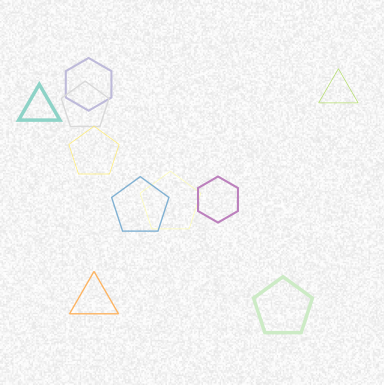[{"shape": "triangle", "thickness": 2.5, "radius": 0.31, "center": [0.102, 0.719]}, {"shape": "pentagon", "thickness": 0.5, "radius": 0.41, "center": [0.443, 0.473]}, {"shape": "hexagon", "thickness": 1.5, "radius": 0.34, "center": [0.23, 0.781]}, {"shape": "pentagon", "thickness": 1, "radius": 0.39, "center": [0.364, 0.463]}, {"shape": "triangle", "thickness": 1, "radius": 0.37, "center": [0.244, 0.222]}, {"shape": "triangle", "thickness": 0.5, "radius": 0.3, "center": [0.879, 0.762]}, {"shape": "pentagon", "thickness": 1, "radius": 0.33, "center": [0.221, 0.724]}, {"shape": "hexagon", "thickness": 1.5, "radius": 0.3, "center": [0.566, 0.482]}, {"shape": "pentagon", "thickness": 2.5, "radius": 0.4, "center": [0.735, 0.201]}, {"shape": "pentagon", "thickness": 0.5, "radius": 0.34, "center": [0.244, 0.604]}]